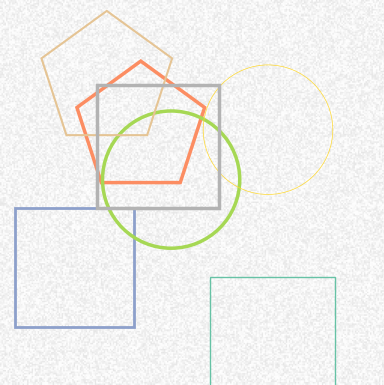[{"shape": "square", "thickness": 1, "radius": 0.81, "center": [0.709, 0.119]}, {"shape": "pentagon", "thickness": 2.5, "radius": 0.87, "center": [0.366, 0.667]}, {"shape": "square", "thickness": 2, "radius": 0.77, "center": [0.193, 0.306]}, {"shape": "circle", "thickness": 2.5, "radius": 0.89, "center": [0.444, 0.533]}, {"shape": "circle", "thickness": 0.5, "radius": 0.84, "center": [0.696, 0.663]}, {"shape": "pentagon", "thickness": 1.5, "radius": 0.89, "center": [0.277, 0.793]}, {"shape": "square", "thickness": 2.5, "radius": 0.79, "center": [0.411, 0.619]}]